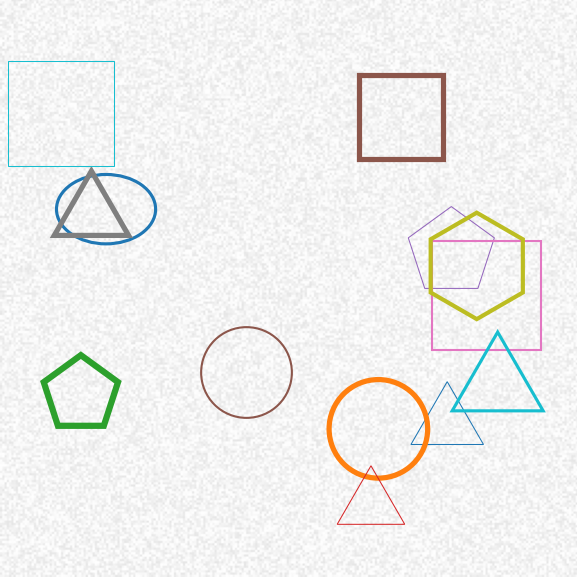[{"shape": "triangle", "thickness": 0.5, "radius": 0.36, "center": [0.774, 0.266]}, {"shape": "oval", "thickness": 1.5, "radius": 0.43, "center": [0.184, 0.637]}, {"shape": "circle", "thickness": 2.5, "radius": 0.43, "center": [0.655, 0.257]}, {"shape": "pentagon", "thickness": 3, "radius": 0.34, "center": [0.14, 0.317]}, {"shape": "triangle", "thickness": 0.5, "radius": 0.34, "center": [0.642, 0.125]}, {"shape": "pentagon", "thickness": 0.5, "radius": 0.39, "center": [0.782, 0.563]}, {"shape": "square", "thickness": 2.5, "radius": 0.36, "center": [0.694, 0.797]}, {"shape": "circle", "thickness": 1, "radius": 0.39, "center": [0.427, 0.354]}, {"shape": "square", "thickness": 1, "radius": 0.47, "center": [0.843, 0.487]}, {"shape": "triangle", "thickness": 2.5, "radius": 0.37, "center": [0.158, 0.629]}, {"shape": "hexagon", "thickness": 2, "radius": 0.46, "center": [0.826, 0.539]}, {"shape": "triangle", "thickness": 1.5, "radius": 0.45, "center": [0.862, 0.333]}, {"shape": "square", "thickness": 0.5, "radius": 0.46, "center": [0.106, 0.803]}]